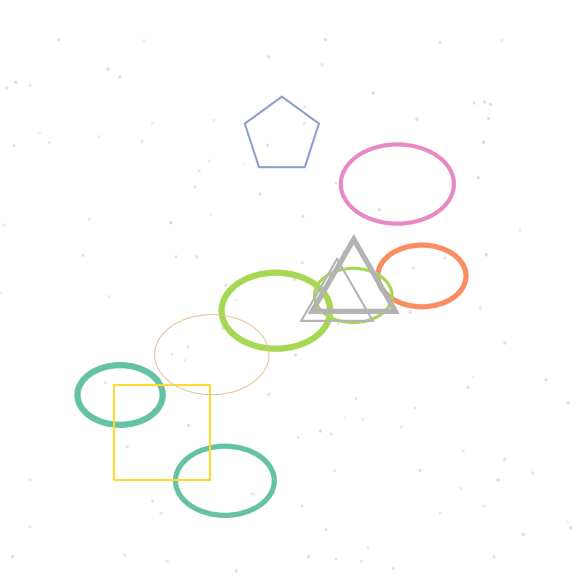[{"shape": "oval", "thickness": 3, "radius": 0.37, "center": [0.208, 0.315]}, {"shape": "oval", "thickness": 2.5, "radius": 0.43, "center": [0.389, 0.167]}, {"shape": "oval", "thickness": 2.5, "radius": 0.38, "center": [0.731, 0.521]}, {"shape": "pentagon", "thickness": 1, "radius": 0.34, "center": [0.488, 0.764]}, {"shape": "oval", "thickness": 2, "radius": 0.49, "center": [0.688, 0.68]}, {"shape": "oval", "thickness": 3, "radius": 0.47, "center": [0.478, 0.461]}, {"shape": "oval", "thickness": 1.5, "radius": 0.34, "center": [0.612, 0.488]}, {"shape": "square", "thickness": 1, "radius": 0.41, "center": [0.281, 0.251]}, {"shape": "oval", "thickness": 0.5, "radius": 0.5, "center": [0.367, 0.385]}, {"shape": "triangle", "thickness": 2.5, "radius": 0.42, "center": [0.613, 0.502]}, {"shape": "triangle", "thickness": 1, "radius": 0.36, "center": [0.584, 0.479]}]